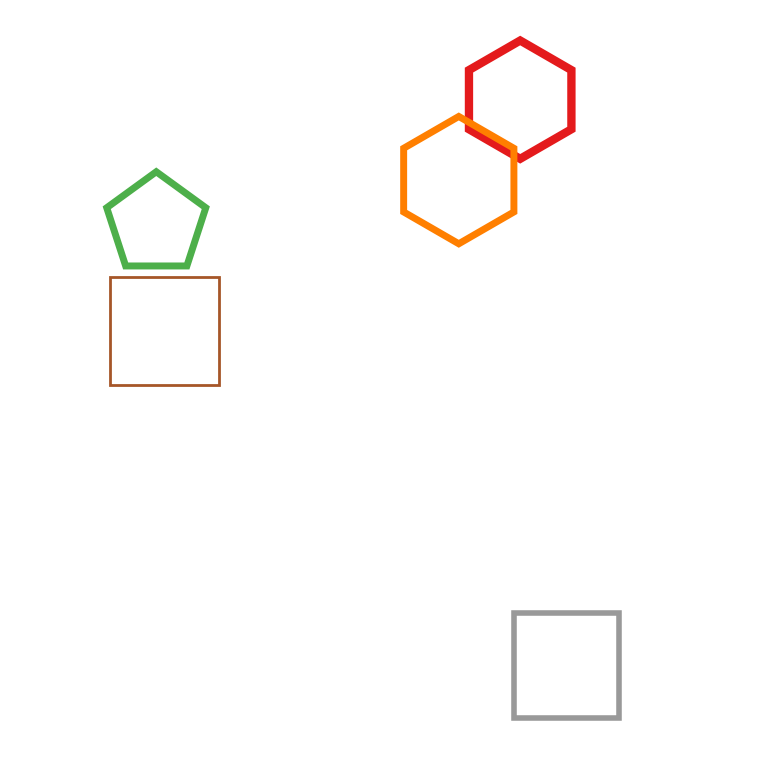[{"shape": "hexagon", "thickness": 3, "radius": 0.38, "center": [0.676, 0.871]}, {"shape": "pentagon", "thickness": 2.5, "radius": 0.34, "center": [0.203, 0.709]}, {"shape": "hexagon", "thickness": 2.5, "radius": 0.41, "center": [0.596, 0.766]}, {"shape": "square", "thickness": 1, "radius": 0.35, "center": [0.214, 0.57]}, {"shape": "square", "thickness": 2, "radius": 0.34, "center": [0.736, 0.136]}]